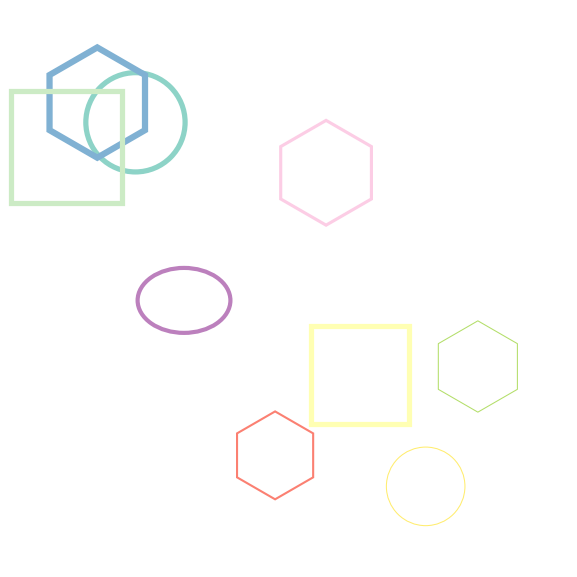[{"shape": "circle", "thickness": 2.5, "radius": 0.43, "center": [0.235, 0.787]}, {"shape": "square", "thickness": 2.5, "radius": 0.42, "center": [0.623, 0.35]}, {"shape": "hexagon", "thickness": 1, "radius": 0.38, "center": [0.476, 0.211]}, {"shape": "hexagon", "thickness": 3, "radius": 0.48, "center": [0.168, 0.822]}, {"shape": "hexagon", "thickness": 0.5, "radius": 0.4, "center": [0.827, 0.365]}, {"shape": "hexagon", "thickness": 1.5, "radius": 0.45, "center": [0.565, 0.7]}, {"shape": "oval", "thickness": 2, "radius": 0.4, "center": [0.319, 0.479]}, {"shape": "square", "thickness": 2.5, "radius": 0.48, "center": [0.115, 0.744]}, {"shape": "circle", "thickness": 0.5, "radius": 0.34, "center": [0.737, 0.157]}]